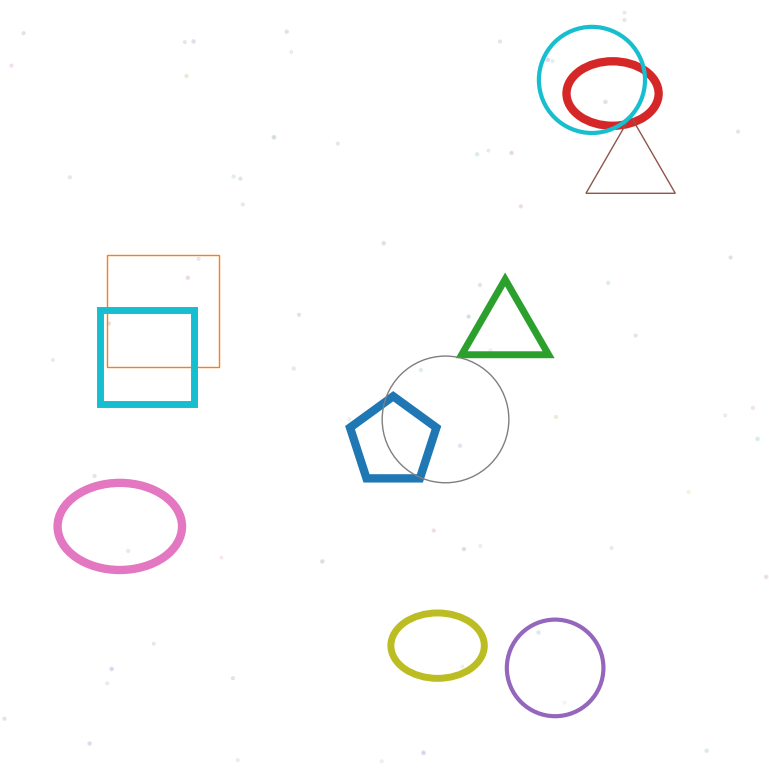[{"shape": "pentagon", "thickness": 3, "radius": 0.29, "center": [0.511, 0.426]}, {"shape": "square", "thickness": 0.5, "radius": 0.36, "center": [0.211, 0.596]}, {"shape": "triangle", "thickness": 2.5, "radius": 0.33, "center": [0.656, 0.572]}, {"shape": "oval", "thickness": 3, "radius": 0.3, "center": [0.796, 0.879]}, {"shape": "circle", "thickness": 1.5, "radius": 0.31, "center": [0.721, 0.133]}, {"shape": "triangle", "thickness": 0.5, "radius": 0.33, "center": [0.819, 0.782]}, {"shape": "oval", "thickness": 3, "radius": 0.4, "center": [0.156, 0.316]}, {"shape": "circle", "thickness": 0.5, "radius": 0.41, "center": [0.579, 0.455]}, {"shape": "oval", "thickness": 2.5, "radius": 0.3, "center": [0.568, 0.161]}, {"shape": "circle", "thickness": 1.5, "radius": 0.34, "center": [0.769, 0.896]}, {"shape": "square", "thickness": 2.5, "radius": 0.31, "center": [0.191, 0.537]}]